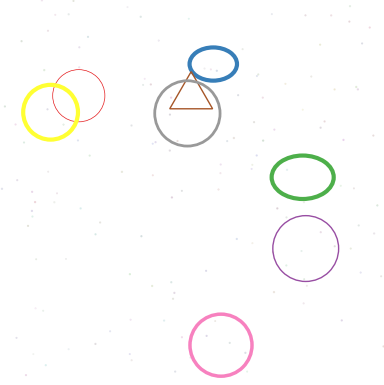[{"shape": "circle", "thickness": 0.5, "radius": 0.34, "center": [0.205, 0.751]}, {"shape": "oval", "thickness": 3, "radius": 0.31, "center": [0.554, 0.834]}, {"shape": "oval", "thickness": 3, "radius": 0.4, "center": [0.786, 0.54]}, {"shape": "circle", "thickness": 1, "radius": 0.43, "center": [0.794, 0.354]}, {"shape": "circle", "thickness": 3, "radius": 0.36, "center": [0.131, 0.708]}, {"shape": "triangle", "thickness": 1, "radius": 0.32, "center": [0.497, 0.75]}, {"shape": "circle", "thickness": 2.5, "radius": 0.4, "center": [0.574, 0.103]}, {"shape": "circle", "thickness": 2, "radius": 0.42, "center": [0.487, 0.705]}]